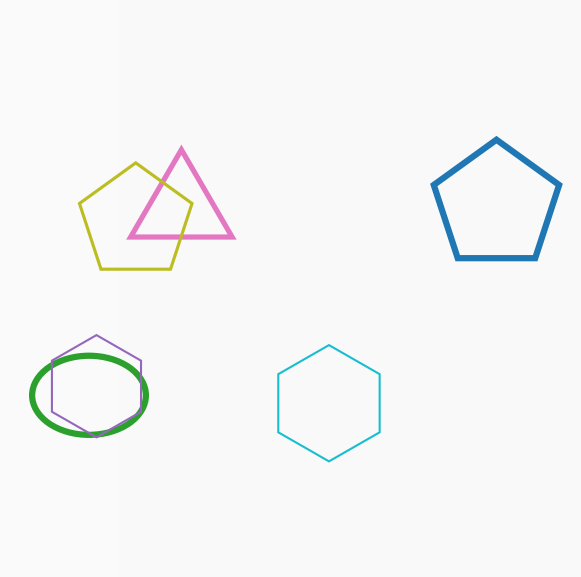[{"shape": "pentagon", "thickness": 3, "radius": 0.57, "center": [0.854, 0.644]}, {"shape": "oval", "thickness": 3, "radius": 0.49, "center": [0.153, 0.315]}, {"shape": "hexagon", "thickness": 1, "radius": 0.44, "center": [0.166, 0.33]}, {"shape": "triangle", "thickness": 2.5, "radius": 0.5, "center": [0.312, 0.639]}, {"shape": "pentagon", "thickness": 1.5, "radius": 0.51, "center": [0.234, 0.615]}, {"shape": "hexagon", "thickness": 1, "radius": 0.5, "center": [0.566, 0.301]}]